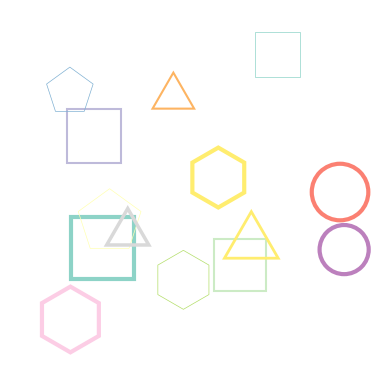[{"shape": "square", "thickness": 3, "radius": 0.4, "center": [0.266, 0.356]}, {"shape": "square", "thickness": 0.5, "radius": 0.29, "center": [0.721, 0.859]}, {"shape": "pentagon", "thickness": 0.5, "radius": 0.43, "center": [0.285, 0.424]}, {"shape": "square", "thickness": 1.5, "radius": 0.35, "center": [0.244, 0.647]}, {"shape": "circle", "thickness": 3, "radius": 0.37, "center": [0.883, 0.501]}, {"shape": "pentagon", "thickness": 0.5, "radius": 0.32, "center": [0.181, 0.762]}, {"shape": "triangle", "thickness": 1.5, "radius": 0.31, "center": [0.45, 0.749]}, {"shape": "hexagon", "thickness": 0.5, "radius": 0.38, "center": [0.476, 0.273]}, {"shape": "hexagon", "thickness": 3, "radius": 0.43, "center": [0.183, 0.17]}, {"shape": "triangle", "thickness": 2.5, "radius": 0.32, "center": [0.332, 0.395]}, {"shape": "circle", "thickness": 3, "radius": 0.32, "center": [0.894, 0.352]}, {"shape": "square", "thickness": 1.5, "radius": 0.33, "center": [0.624, 0.311]}, {"shape": "triangle", "thickness": 2, "radius": 0.4, "center": [0.653, 0.37]}, {"shape": "hexagon", "thickness": 3, "radius": 0.39, "center": [0.567, 0.539]}]